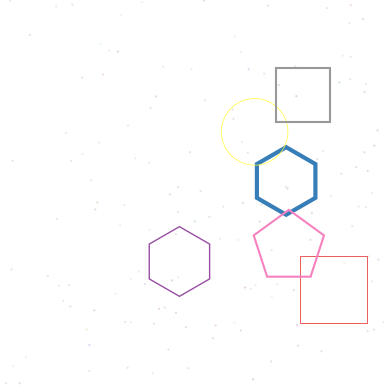[{"shape": "square", "thickness": 0.5, "radius": 0.43, "center": [0.865, 0.248]}, {"shape": "hexagon", "thickness": 3, "radius": 0.44, "center": [0.743, 0.53]}, {"shape": "hexagon", "thickness": 1, "radius": 0.45, "center": [0.466, 0.321]}, {"shape": "circle", "thickness": 0.5, "radius": 0.43, "center": [0.661, 0.658]}, {"shape": "pentagon", "thickness": 1.5, "radius": 0.48, "center": [0.75, 0.359]}, {"shape": "square", "thickness": 1.5, "radius": 0.35, "center": [0.787, 0.753]}]